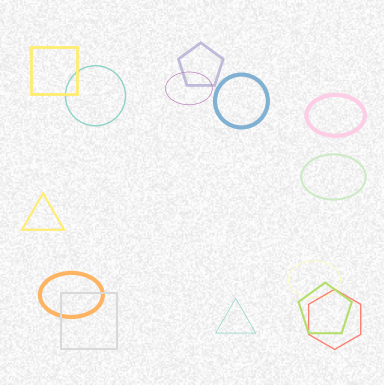[{"shape": "circle", "thickness": 1, "radius": 0.39, "center": [0.248, 0.751]}, {"shape": "triangle", "thickness": 0.5, "radius": 0.3, "center": [0.612, 0.165]}, {"shape": "oval", "thickness": 0.5, "radius": 0.34, "center": [0.816, 0.275]}, {"shape": "pentagon", "thickness": 2, "radius": 0.31, "center": [0.522, 0.828]}, {"shape": "hexagon", "thickness": 1, "radius": 0.39, "center": [0.869, 0.171]}, {"shape": "circle", "thickness": 3, "radius": 0.34, "center": [0.627, 0.738]}, {"shape": "oval", "thickness": 3, "radius": 0.41, "center": [0.185, 0.234]}, {"shape": "pentagon", "thickness": 1.5, "radius": 0.36, "center": [0.845, 0.193]}, {"shape": "oval", "thickness": 3, "radius": 0.38, "center": [0.872, 0.7]}, {"shape": "square", "thickness": 1.5, "radius": 0.36, "center": [0.231, 0.167]}, {"shape": "oval", "thickness": 0.5, "radius": 0.3, "center": [0.491, 0.77]}, {"shape": "oval", "thickness": 1.5, "radius": 0.42, "center": [0.866, 0.54]}, {"shape": "square", "thickness": 2, "radius": 0.3, "center": [0.14, 0.817]}, {"shape": "triangle", "thickness": 1.5, "radius": 0.32, "center": [0.112, 0.435]}]